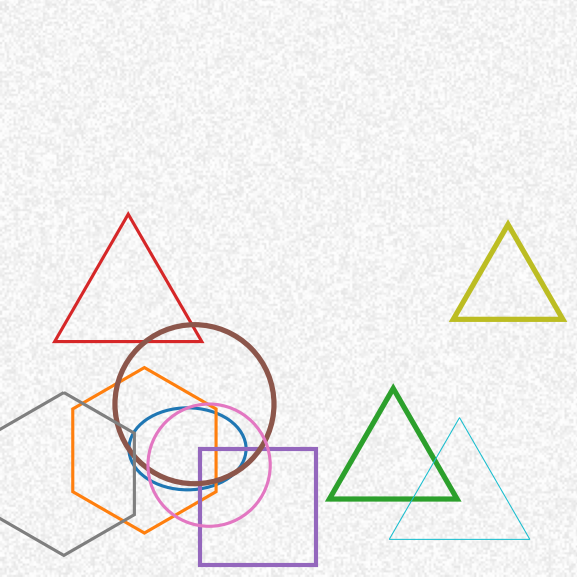[{"shape": "oval", "thickness": 1.5, "radius": 0.51, "center": [0.325, 0.222]}, {"shape": "hexagon", "thickness": 1.5, "radius": 0.72, "center": [0.25, 0.219]}, {"shape": "triangle", "thickness": 2.5, "radius": 0.64, "center": [0.681, 0.199]}, {"shape": "triangle", "thickness": 1.5, "radius": 0.74, "center": [0.222, 0.481]}, {"shape": "square", "thickness": 2, "radius": 0.5, "center": [0.447, 0.121]}, {"shape": "circle", "thickness": 2.5, "radius": 0.69, "center": [0.337, 0.299]}, {"shape": "circle", "thickness": 1.5, "radius": 0.53, "center": [0.362, 0.194]}, {"shape": "hexagon", "thickness": 1.5, "radius": 0.71, "center": [0.111, 0.178]}, {"shape": "triangle", "thickness": 2.5, "radius": 0.55, "center": [0.88, 0.501]}, {"shape": "triangle", "thickness": 0.5, "radius": 0.7, "center": [0.796, 0.135]}]